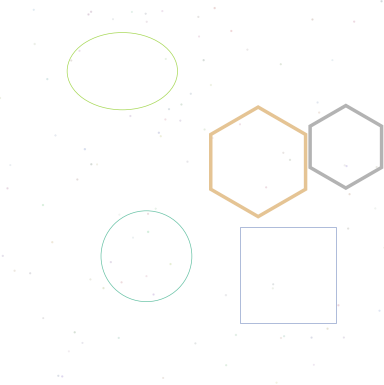[{"shape": "circle", "thickness": 0.5, "radius": 0.59, "center": [0.38, 0.334]}, {"shape": "square", "thickness": 0.5, "radius": 0.62, "center": [0.748, 0.287]}, {"shape": "oval", "thickness": 0.5, "radius": 0.72, "center": [0.318, 0.815]}, {"shape": "hexagon", "thickness": 2.5, "radius": 0.71, "center": [0.671, 0.58]}, {"shape": "hexagon", "thickness": 2.5, "radius": 0.54, "center": [0.898, 0.619]}]